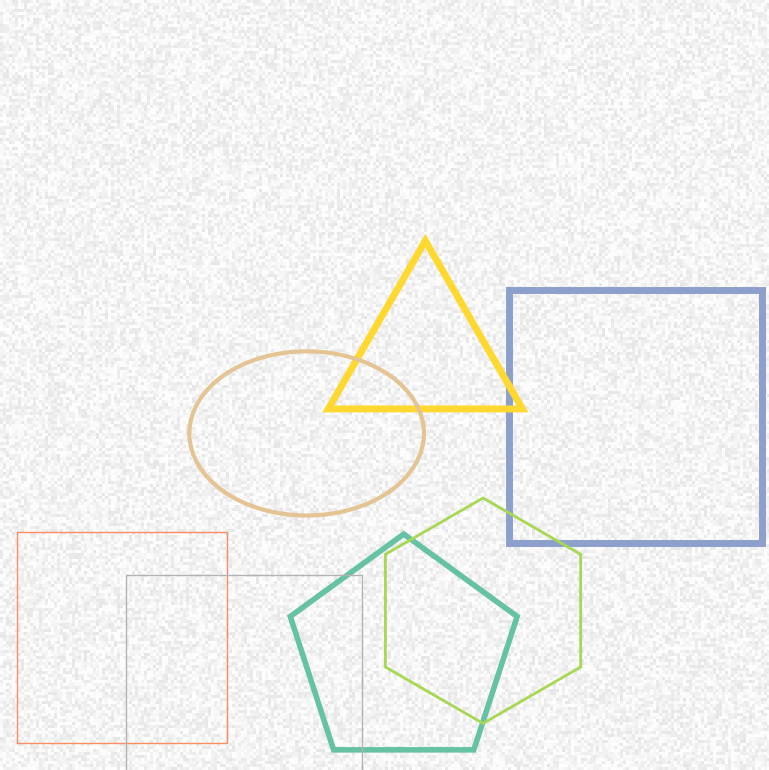[{"shape": "pentagon", "thickness": 2, "radius": 0.77, "center": [0.524, 0.152]}, {"shape": "square", "thickness": 0.5, "radius": 0.68, "center": [0.159, 0.172]}, {"shape": "square", "thickness": 2.5, "radius": 0.82, "center": [0.825, 0.459]}, {"shape": "hexagon", "thickness": 1, "radius": 0.73, "center": [0.627, 0.207]}, {"shape": "triangle", "thickness": 2.5, "radius": 0.73, "center": [0.552, 0.542]}, {"shape": "oval", "thickness": 1.5, "radius": 0.76, "center": [0.398, 0.437]}, {"shape": "square", "thickness": 0.5, "radius": 0.77, "center": [0.317, 0.1]}]